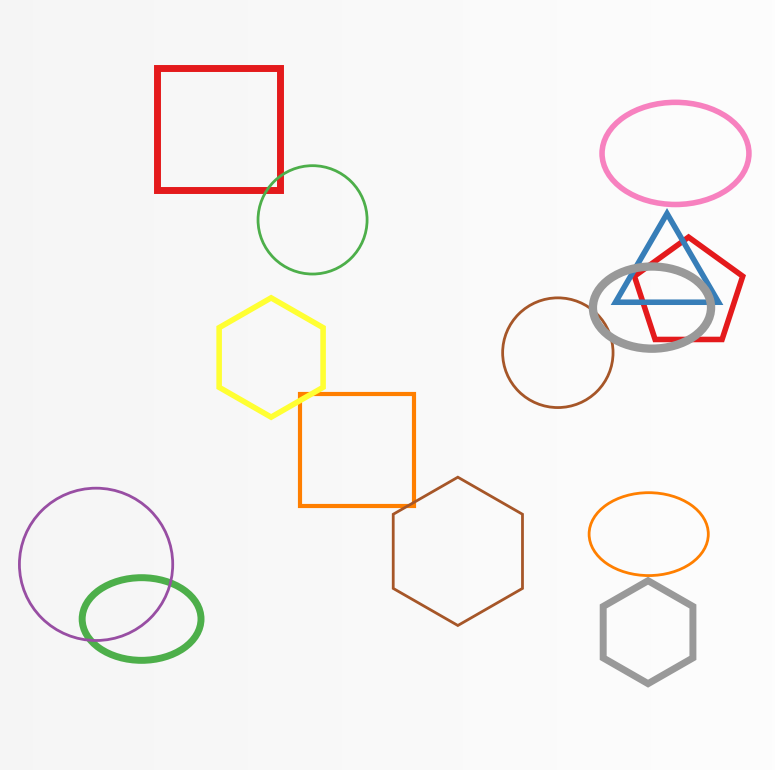[{"shape": "pentagon", "thickness": 2, "radius": 0.37, "center": [0.888, 0.619]}, {"shape": "square", "thickness": 2.5, "radius": 0.4, "center": [0.282, 0.832]}, {"shape": "triangle", "thickness": 2, "radius": 0.38, "center": [0.861, 0.646]}, {"shape": "oval", "thickness": 2.5, "radius": 0.38, "center": [0.183, 0.196]}, {"shape": "circle", "thickness": 1, "radius": 0.35, "center": [0.403, 0.714]}, {"shape": "circle", "thickness": 1, "radius": 0.49, "center": [0.124, 0.267]}, {"shape": "oval", "thickness": 1, "radius": 0.38, "center": [0.837, 0.306]}, {"shape": "square", "thickness": 1.5, "radius": 0.37, "center": [0.461, 0.416]}, {"shape": "hexagon", "thickness": 2, "radius": 0.39, "center": [0.35, 0.536]}, {"shape": "circle", "thickness": 1, "radius": 0.36, "center": [0.72, 0.542]}, {"shape": "hexagon", "thickness": 1, "radius": 0.48, "center": [0.591, 0.284]}, {"shape": "oval", "thickness": 2, "radius": 0.47, "center": [0.872, 0.801]}, {"shape": "oval", "thickness": 3, "radius": 0.38, "center": [0.841, 0.601]}, {"shape": "hexagon", "thickness": 2.5, "radius": 0.33, "center": [0.836, 0.179]}]